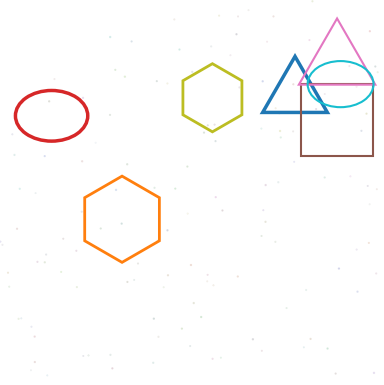[{"shape": "triangle", "thickness": 2.5, "radius": 0.49, "center": [0.766, 0.756]}, {"shape": "hexagon", "thickness": 2, "radius": 0.56, "center": [0.317, 0.431]}, {"shape": "oval", "thickness": 2.5, "radius": 0.47, "center": [0.134, 0.699]}, {"shape": "square", "thickness": 1.5, "radius": 0.47, "center": [0.876, 0.687]}, {"shape": "triangle", "thickness": 1.5, "radius": 0.57, "center": [0.876, 0.837]}, {"shape": "hexagon", "thickness": 2, "radius": 0.44, "center": [0.552, 0.746]}, {"shape": "oval", "thickness": 1.5, "radius": 0.43, "center": [0.885, 0.781]}]